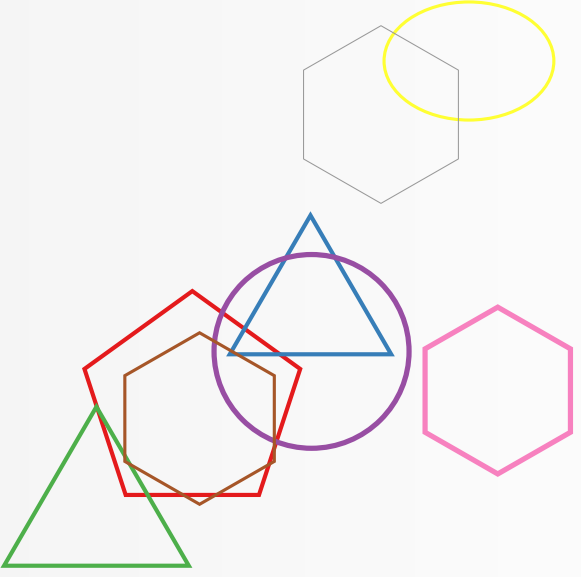[{"shape": "pentagon", "thickness": 2, "radius": 0.98, "center": [0.331, 0.3]}, {"shape": "triangle", "thickness": 2, "radius": 0.8, "center": [0.534, 0.466]}, {"shape": "triangle", "thickness": 2, "radius": 0.92, "center": [0.166, 0.111]}, {"shape": "circle", "thickness": 2.5, "radius": 0.84, "center": [0.536, 0.391]}, {"shape": "oval", "thickness": 1.5, "radius": 0.73, "center": [0.807, 0.894]}, {"shape": "hexagon", "thickness": 1.5, "radius": 0.74, "center": [0.343, 0.274]}, {"shape": "hexagon", "thickness": 2.5, "radius": 0.72, "center": [0.856, 0.323]}, {"shape": "hexagon", "thickness": 0.5, "radius": 0.77, "center": [0.655, 0.801]}]